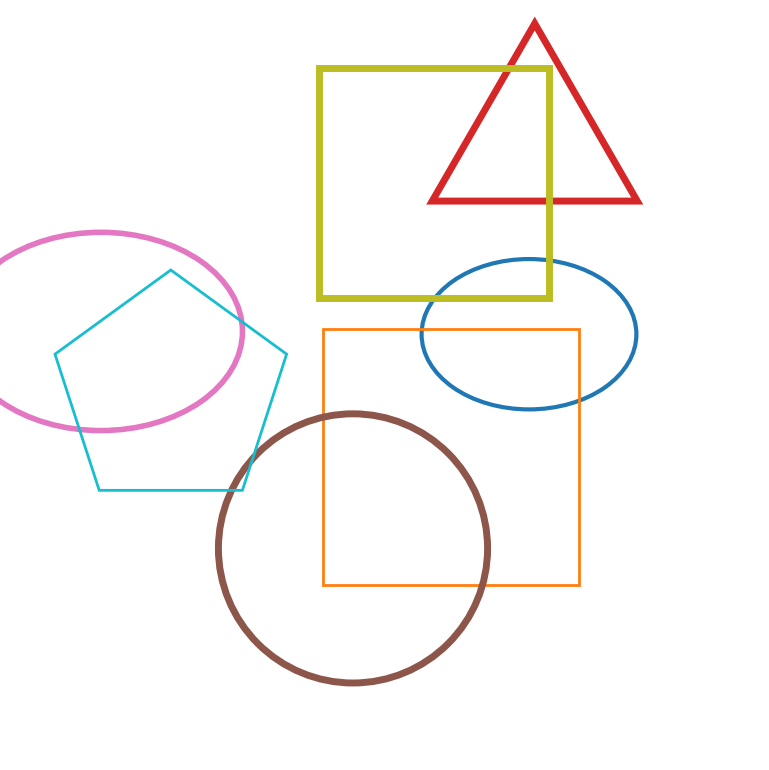[{"shape": "oval", "thickness": 1.5, "radius": 0.7, "center": [0.687, 0.566]}, {"shape": "square", "thickness": 1, "radius": 0.83, "center": [0.586, 0.406]}, {"shape": "triangle", "thickness": 2.5, "radius": 0.77, "center": [0.694, 0.816]}, {"shape": "circle", "thickness": 2.5, "radius": 0.87, "center": [0.458, 0.288]}, {"shape": "oval", "thickness": 2, "radius": 0.92, "center": [0.131, 0.57]}, {"shape": "square", "thickness": 2.5, "radius": 0.75, "center": [0.563, 0.763]}, {"shape": "pentagon", "thickness": 1, "radius": 0.79, "center": [0.222, 0.491]}]